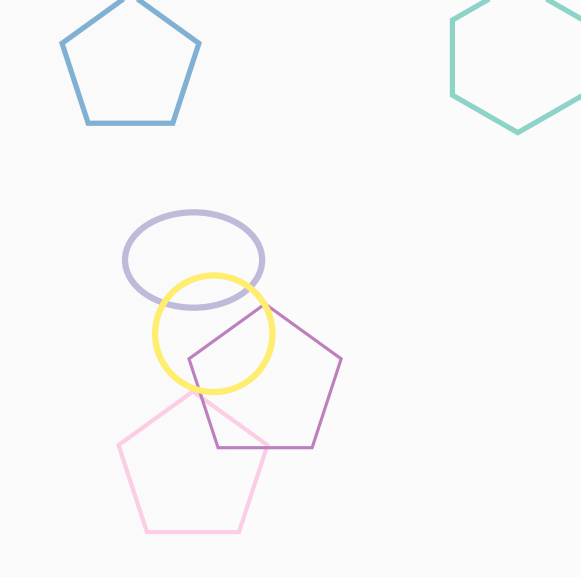[{"shape": "hexagon", "thickness": 2.5, "radius": 0.65, "center": [0.891, 0.899]}, {"shape": "oval", "thickness": 3, "radius": 0.59, "center": [0.333, 0.549]}, {"shape": "pentagon", "thickness": 2.5, "radius": 0.62, "center": [0.224, 0.886]}, {"shape": "pentagon", "thickness": 2, "radius": 0.67, "center": [0.332, 0.187]}, {"shape": "pentagon", "thickness": 1.5, "radius": 0.69, "center": [0.456, 0.335]}, {"shape": "circle", "thickness": 3, "radius": 0.5, "center": [0.368, 0.421]}]